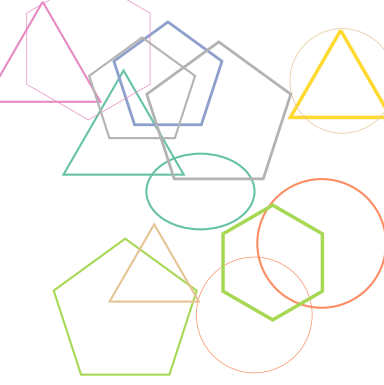[{"shape": "oval", "thickness": 1.5, "radius": 0.7, "center": [0.521, 0.503]}, {"shape": "triangle", "thickness": 1.5, "radius": 0.9, "center": [0.321, 0.637]}, {"shape": "circle", "thickness": 0.5, "radius": 0.75, "center": [0.66, 0.182]}, {"shape": "circle", "thickness": 1.5, "radius": 0.84, "center": [0.835, 0.368]}, {"shape": "pentagon", "thickness": 2, "radius": 0.74, "center": [0.436, 0.795]}, {"shape": "triangle", "thickness": 1.5, "radius": 0.87, "center": [0.111, 0.822]}, {"shape": "hexagon", "thickness": 0.5, "radius": 0.93, "center": [0.23, 0.874]}, {"shape": "pentagon", "thickness": 1.5, "radius": 0.98, "center": [0.325, 0.185]}, {"shape": "hexagon", "thickness": 2.5, "radius": 0.75, "center": [0.708, 0.318]}, {"shape": "triangle", "thickness": 2.5, "radius": 0.75, "center": [0.885, 0.77]}, {"shape": "triangle", "thickness": 1.5, "radius": 0.67, "center": [0.401, 0.284]}, {"shape": "circle", "thickness": 0.5, "radius": 0.68, "center": [0.889, 0.79]}, {"shape": "pentagon", "thickness": 2, "radius": 0.98, "center": [0.568, 0.695]}, {"shape": "pentagon", "thickness": 1.5, "radius": 0.72, "center": [0.369, 0.758]}]